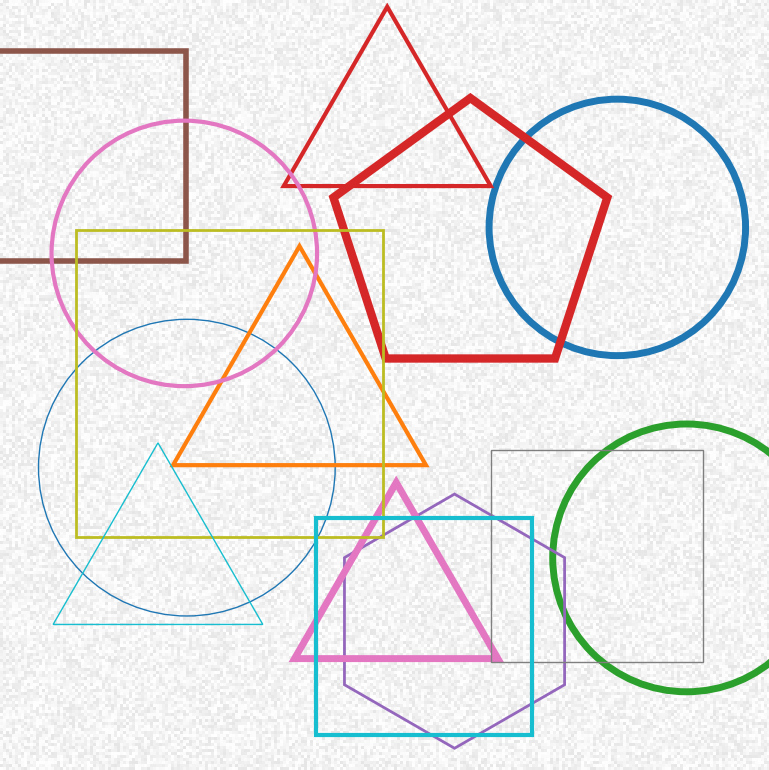[{"shape": "circle", "thickness": 2.5, "radius": 0.83, "center": [0.802, 0.705]}, {"shape": "circle", "thickness": 0.5, "radius": 0.96, "center": [0.243, 0.393]}, {"shape": "triangle", "thickness": 1.5, "radius": 0.95, "center": [0.389, 0.491]}, {"shape": "circle", "thickness": 2.5, "radius": 0.87, "center": [0.892, 0.275]}, {"shape": "triangle", "thickness": 1.5, "radius": 0.78, "center": [0.503, 0.836]}, {"shape": "pentagon", "thickness": 3, "radius": 0.94, "center": [0.611, 0.686]}, {"shape": "hexagon", "thickness": 1, "radius": 0.83, "center": [0.59, 0.193]}, {"shape": "square", "thickness": 2, "radius": 0.68, "center": [0.106, 0.797]}, {"shape": "circle", "thickness": 1.5, "radius": 0.86, "center": [0.239, 0.671]}, {"shape": "triangle", "thickness": 2.5, "radius": 0.76, "center": [0.515, 0.221]}, {"shape": "square", "thickness": 0.5, "radius": 0.69, "center": [0.775, 0.278]}, {"shape": "square", "thickness": 1, "radius": 1.0, "center": [0.298, 0.502]}, {"shape": "triangle", "thickness": 0.5, "radius": 0.79, "center": [0.205, 0.268]}, {"shape": "square", "thickness": 1.5, "radius": 0.7, "center": [0.551, 0.186]}]